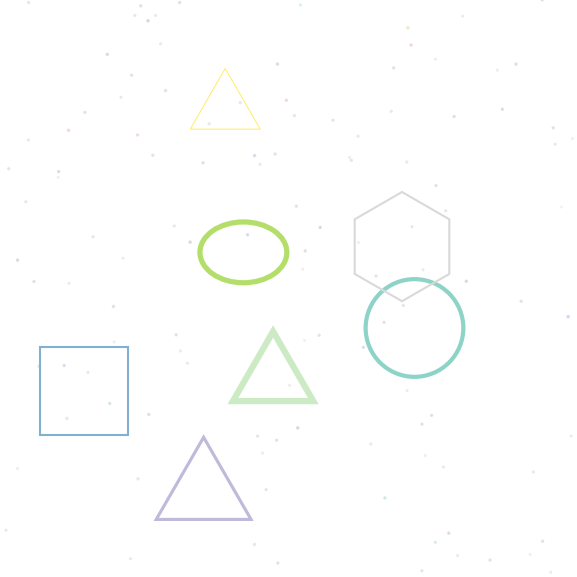[{"shape": "circle", "thickness": 2, "radius": 0.42, "center": [0.718, 0.431]}, {"shape": "triangle", "thickness": 1.5, "radius": 0.47, "center": [0.353, 0.147]}, {"shape": "square", "thickness": 1, "radius": 0.38, "center": [0.145, 0.322]}, {"shape": "oval", "thickness": 2.5, "radius": 0.38, "center": [0.421, 0.562]}, {"shape": "hexagon", "thickness": 1, "radius": 0.47, "center": [0.696, 0.572]}, {"shape": "triangle", "thickness": 3, "radius": 0.4, "center": [0.473, 0.345]}, {"shape": "triangle", "thickness": 0.5, "radius": 0.35, "center": [0.39, 0.81]}]